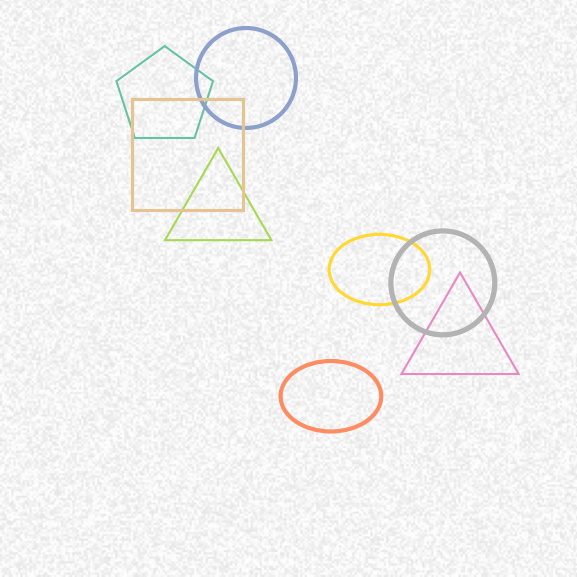[{"shape": "pentagon", "thickness": 1, "radius": 0.44, "center": [0.285, 0.831]}, {"shape": "oval", "thickness": 2, "radius": 0.44, "center": [0.573, 0.313]}, {"shape": "circle", "thickness": 2, "radius": 0.43, "center": [0.426, 0.864]}, {"shape": "triangle", "thickness": 1, "radius": 0.59, "center": [0.797, 0.41]}, {"shape": "triangle", "thickness": 1, "radius": 0.53, "center": [0.378, 0.636]}, {"shape": "oval", "thickness": 1.5, "radius": 0.44, "center": [0.657, 0.532]}, {"shape": "square", "thickness": 1.5, "radius": 0.48, "center": [0.325, 0.732]}, {"shape": "circle", "thickness": 2.5, "radius": 0.45, "center": [0.767, 0.509]}]